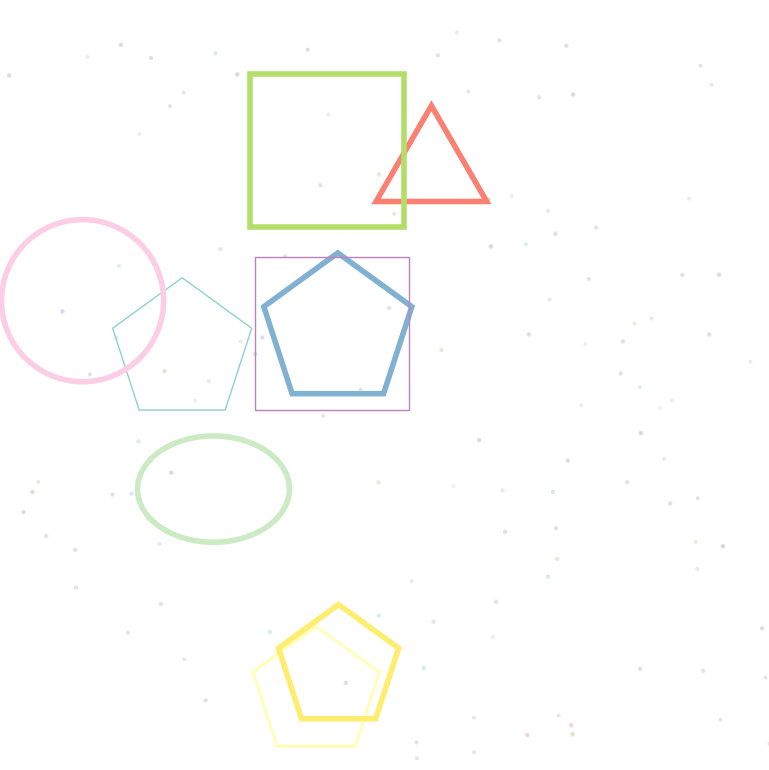[{"shape": "pentagon", "thickness": 0.5, "radius": 0.47, "center": [0.237, 0.544]}, {"shape": "pentagon", "thickness": 1, "radius": 0.43, "center": [0.411, 0.101]}, {"shape": "triangle", "thickness": 2, "radius": 0.41, "center": [0.56, 0.78]}, {"shape": "pentagon", "thickness": 2, "radius": 0.51, "center": [0.439, 0.57]}, {"shape": "square", "thickness": 2, "radius": 0.5, "center": [0.425, 0.804]}, {"shape": "circle", "thickness": 2, "radius": 0.53, "center": [0.107, 0.609]}, {"shape": "square", "thickness": 0.5, "radius": 0.5, "center": [0.431, 0.566]}, {"shape": "oval", "thickness": 2, "radius": 0.49, "center": [0.277, 0.365]}, {"shape": "pentagon", "thickness": 2, "radius": 0.41, "center": [0.44, 0.133]}]